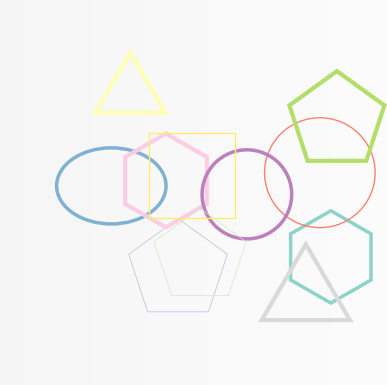[{"shape": "hexagon", "thickness": 2.5, "radius": 0.6, "center": [0.854, 0.333]}, {"shape": "triangle", "thickness": 3, "radius": 0.52, "center": [0.336, 0.759]}, {"shape": "pentagon", "thickness": 0.5, "radius": 0.67, "center": [0.459, 0.298]}, {"shape": "circle", "thickness": 1, "radius": 0.71, "center": [0.825, 0.551]}, {"shape": "oval", "thickness": 2.5, "radius": 0.71, "center": [0.287, 0.517]}, {"shape": "pentagon", "thickness": 3, "radius": 0.64, "center": [0.869, 0.686]}, {"shape": "hexagon", "thickness": 3, "radius": 0.61, "center": [0.428, 0.531]}, {"shape": "triangle", "thickness": 3, "radius": 0.66, "center": [0.789, 0.234]}, {"shape": "circle", "thickness": 2.5, "radius": 0.58, "center": [0.637, 0.495]}, {"shape": "pentagon", "thickness": 0.5, "radius": 0.63, "center": [0.516, 0.333]}, {"shape": "square", "thickness": 1, "radius": 0.56, "center": [0.496, 0.544]}]